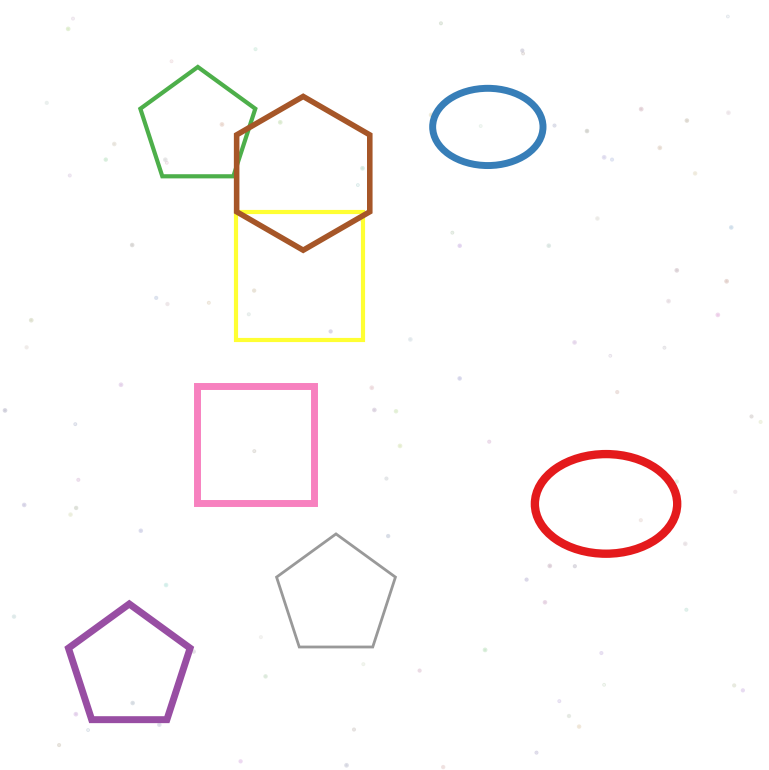[{"shape": "oval", "thickness": 3, "radius": 0.46, "center": [0.787, 0.346]}, {"shape": "oval", "thickness": 2.5, "radius": 0.36, "center": [0.634, 0.835]}, {"shape": "pentagon", "thickness": 1.5, "radius": 0.39, "center": [0.257, 0.835]}, {"shape": "pentagon", "thickness": 2.5, "radius": 0.42, "center": [0.168, 0.133]}, {"shape": "square", "thickness": 1.5, "radius": 0.41, "center": [0.389, 0.642]}, {"shape": "hexagon", "thickness": 2, "radius": 0.5, "center": [0.394, 0.775]}, {"shape": "square", "thickness": 2.5, "radius": 0.38, "center": [0.332, 0.423]}, {"shape": "pentagon", "thickness": 1, "radius": 0.41, "center": [0.436, 0.225]}]